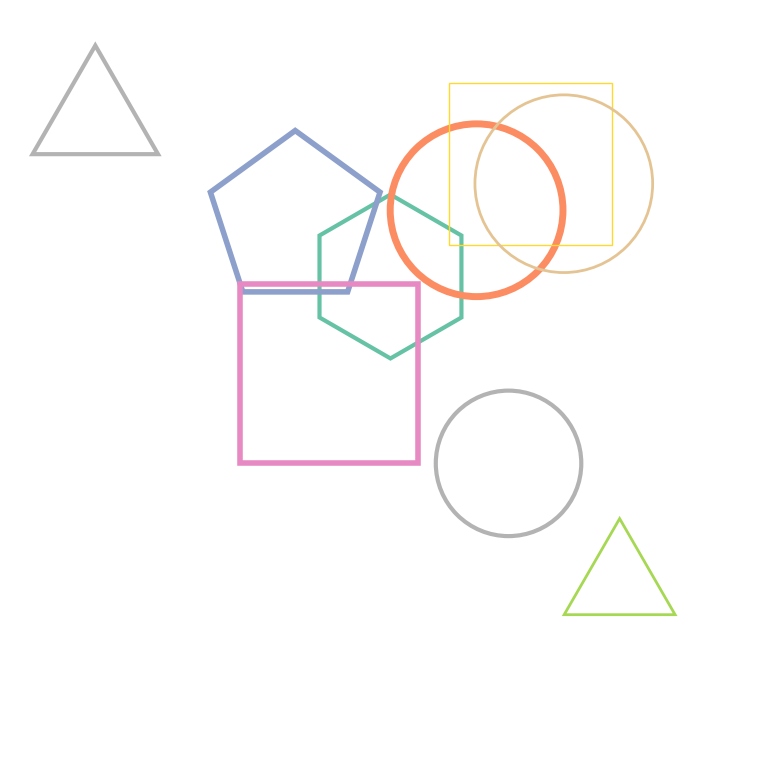[{"shape": "hexagon", "thickness": 1.5, "radius": 0.53, "center": [0.507, 0.641]}, {"shape": "circle", "thickness": 2.5, "radius": 0.56, "center": [0.619, 0.727]}, {"shape": "pentagon", "thickness": 2, "radius": 0.58, "center": [0.383, 0.715]}, {"shape": "square", "thickness": 2, "radius": 0.58, "center": [0.427, 0.515]}, {"shape": "triangle", "thickness": 1, "radius": 0.42, "center": [0.805, 0.243]}, {"shape": "square", "thickness": 0.5, "radius": 0.53, "center": [0.689, 0.787]}, {"shape": "circle", "thickness": 1, "radius": 0.58, "center": [0.732, 0.761]}, {"shape": "triangle", "thickness": 1.5, "radius": 0.47, "center": [0.124, 0.847]}, {"shape": "circle", "thickness": 1.5, "radius": 0.47, "center": [0.66, 0.398]}]